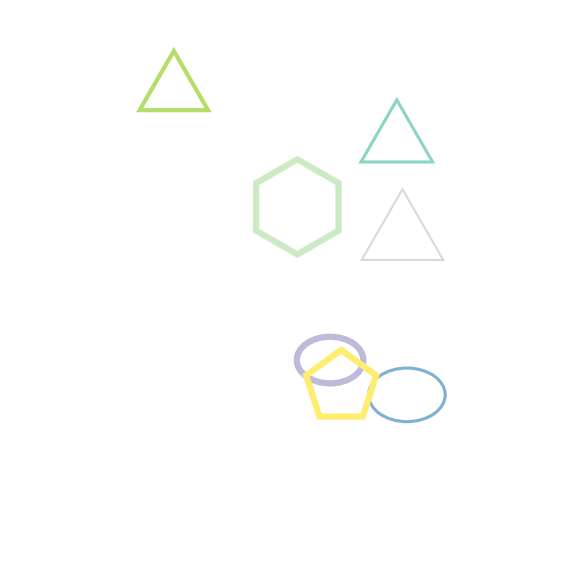[{"shape": "triangle", "thickness": 1.5, "radius": 0.36, "center": [0.687, 0.754]}, {"shape": "oval", "thickness": 3, "radius": 0.29, "center": [0.572, 0.376]}, {"shape": "oval", "thickness": 1.5, "radius": 0.33, "center": [0.705, 0.315]}, {"shape": "triangle", "thickness": 2, "radius": 0.34, "center": [0.301, 0.843]}, {"shape": "triangle", "thickness": 1, "radius": 0.41, "center": [0.697, 0.59]}, {"shape": "hexagon", "thickness": 3, "radius": 0.41, "center": [0.515, 0.641]}, {"shape": "pentagon", "thickness": 3, "radius": 0.32, "center": [0.591, 0.329]}]